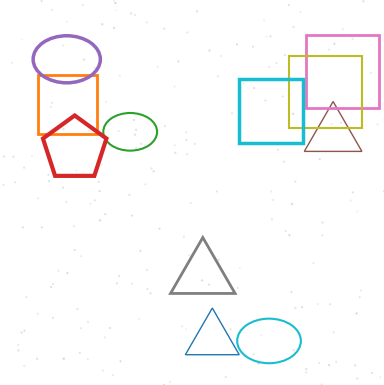[{"shape": "triangle", "thickness": 1, "radius": 0.4, "center": [0.551, 0.119]}, {"shape": "square", "thickness": 2, "radius": 0.38, "center": [0.175, 0.729]}, {"shape": "oval", "thickness": 1.5, "radius": 0.35, "center": [0.338, 0.658]}, {"shape": "pentagon", "thickness": 3, "radius": 0.43, "center": [0.194, 0.613]}, {"shape": "oval", "thickness": 2.5, "radius": 0.44, "center": [0.173, 0.846]}, {"shape": "triangle", "thickness": 1, "radius": 0.43, "center": [0.865, 0.65]}, {"shape": "square", "thickness": 2, "radius": 0.48, "center": [0.889, 0.814]}, {"shape": "triangle", "thickness": 2, "radius": 0.48, "center": [0.527, 0.286]}, {"shape": "square", "thickness": 1.5, "radius": 0.47, "center": [0.845, 0.761]}, {"shape": "square", "thickness": 2.5, "radius": 0.42, "center": [0.704, 0.712]}, {"shape": "oval", "thickness": 1.5, "radius": 0.41, "center": [0.699, 0.114]}]